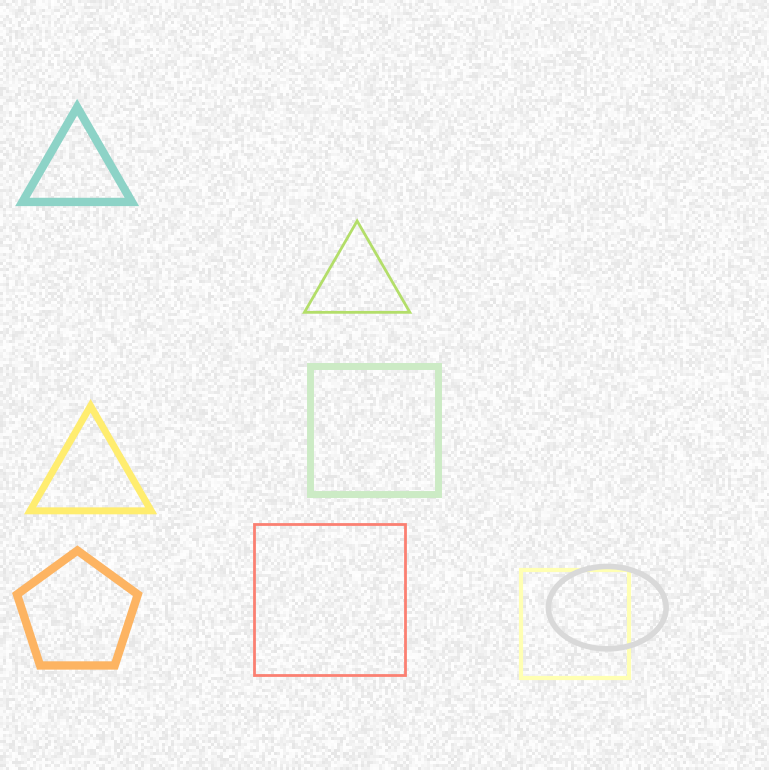[{"shape": "triangle", "thickness": 3, "radius": 0.41, "center": [0.1, 0.779]}, {"shape": "square", "thickness": 1.5, "radius": 0.35, "center": [0.746, 0.189]}, {"shape": "square", "thickness": 1, "radius": 0.49, "center": [0.428, 0.221]}, {"shape": "pentagon", "thickness": 3, "radius": 0.41, "center": [0.101, 0.203]}, {"shape": "triangle", "thickness": 1, "radius": 0.4, "center": [0.464, 0.634]}, {"shape": "oval", "thickness": 2, "radius": 0.38, "center": [0.789, 0.211]}, {"shape": "square", "thickness": 2.5, "radius": 0.42, "center": [0.485, 0.441]}, {"shape": "triangle", "thickness": 2.5, "radius": 0.45, "center": [0.118, 0.382]}]